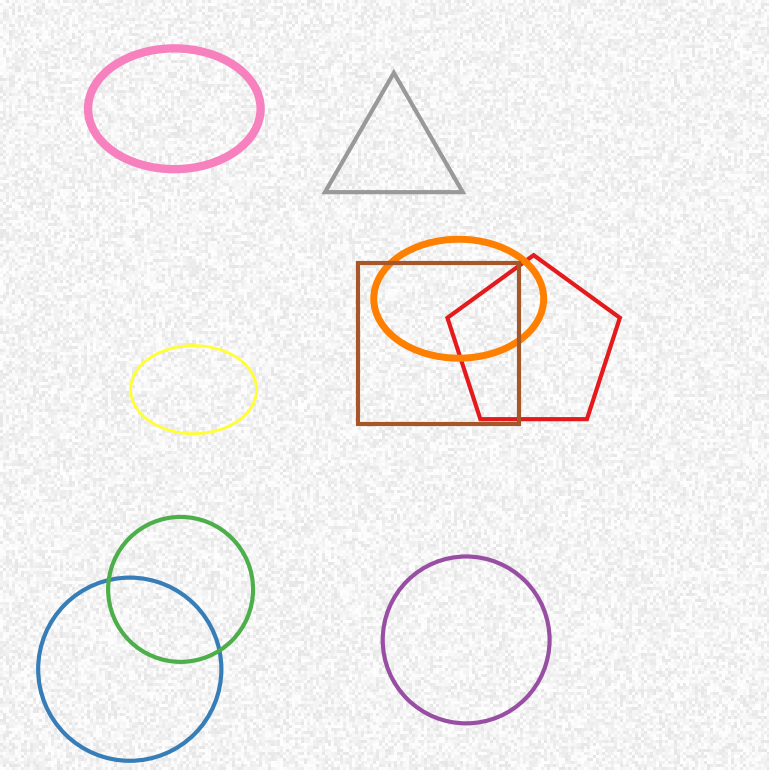[{"shape": "pentagon", "thickness": 1.5, "radius": 0.59, "center": [0.693, 0.551]}, {"shape": "circle", "thickness": 1.5, "radius": 0.59, "center": [0.169, 0.131]}, {"shape": "circle", "thickness": 1.5, "radius": 0.47, "center": [0.235, 0.235]}, {"shape": "circle", "thickness": 1.5, "radius": 0.54, "center": [0.605, 0.169]}, {"shape": "oval", "thickness": 2.5, "radius": 0.55, "center": [0.596, 0.612]}, {"shape": "oval", "thickness": 1, "radius": 0.41, "center": [0.251, 0.494]}, {"shape": "square", "thickness": 1.5, "radius": 0.52, "center": [0.57, 0.554]}, {"shape": "oval", "thickness": 3, "radius": 0.56, "center": [0.226, 0.859]}, {"shape": "triangle", "thickness": 1.5, "radius": 0.52, "center": [0.512, 0.802]}]